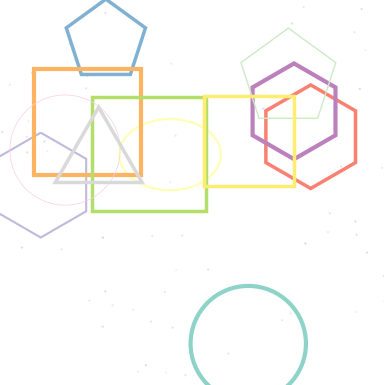[{"shape": "circle", "thickness": 3, "radius": 0.75, "center": [0.645, 0.108]}, {"shape": "oval", "thickness": 1.5, "radius": 0.66, "center": [0.442, 0.598]}, {"shape": "hexagon", "thickness": 1.5, "radius": 0.68, "center": [0.106, 0.519]}, {"shape": "hexagon", "thickness": 2.5, "radius": 0.67, "center": [0.807, 0.645]}, {"shape": "pentagon", "thickness": 2.5, "radius": 0.54, "center": [0.275, 0.894]}, {"shape": "square", "thickness": 3, "radius": 0.69, "center": [0.227, 0.683]}, {"shape": "square", "thickness": 2.5, "radius": 0.74, "center": [0.387, 0.601]}, {"shape": "circle", "thickness": 0.5, "radius": 0.72, "center": [0.169, 0.61]}, {"shape": "triangle", "thickness": 2.5, "radius": 0.65, "center": [0.256, 0.591]}, {"shape": "hexagon", "thickness": 3, "radius": 0.62, "center": [0.764, 0.711]}, {"shape": "pentagon", "thickness": 1, "radius": 0.65, "center": [0.749, 0.797]}, {"shape": "square", "thickness": 2.5, "radius": 0.58, "center": [0.648, 0.633]}]